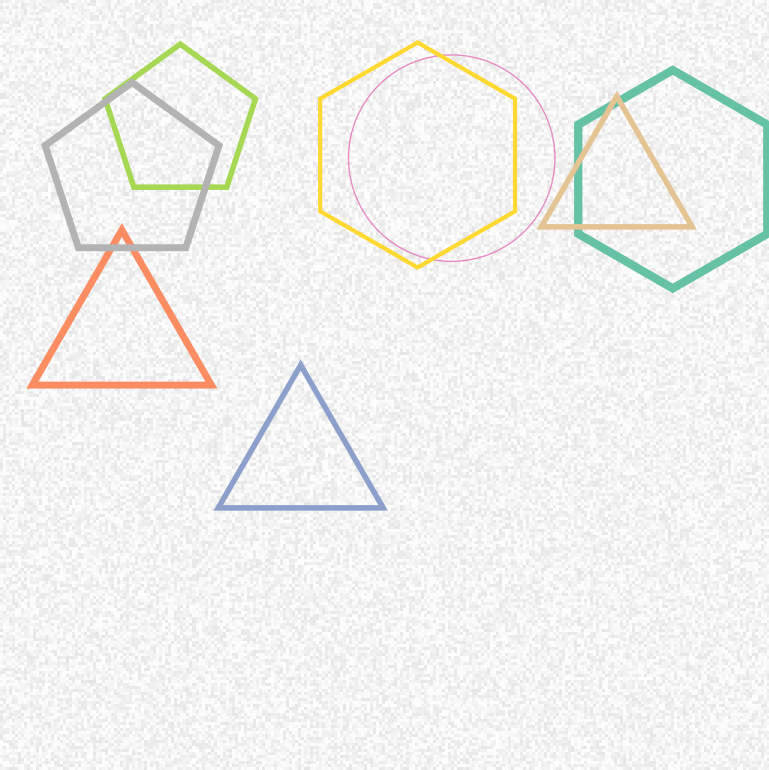[{"shape": "hexagon", "thickness": 3, "radius": 0.71, "center": [0.874, 0.767]}, {"shape": "triangle", "thickness": 2.5, "radius": 0.67, "center": [0.158, 0.567]}, {"shape": "triangle", "thickness": 2, "radius": 0.62, "center": [0.391, 0.402]}, {"shape": "circle", "thickness": 0.5, "radius": 0.67, "center": [0.587, 0.795]}, {"shape": "pentagon", "thickness": 2, "radius": 0.51, "center": [0.234, 0.84]}, {"shape": "hexagon", "thickness": 1.5, "radius": 0.73, "center": [0.542, 0.799]}, {"shape": "triangle", "thickness": 2, "radius": 0.57, "center": [0.801, 0.762]}, {"shape": "pentagon", "thickness": 2.5, "radius": 0.59, "center": [0.172, 0.774]}]